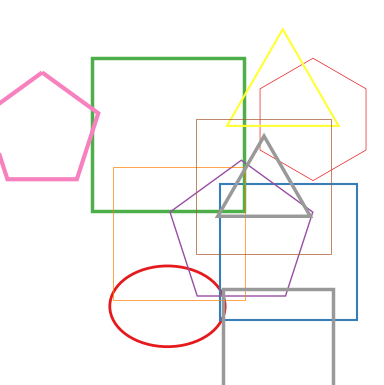[{"shape": "hexagon", "thickness": 0.5, "radius": 0.79, "center": [0.813, 0.69]}, {"shape": "oval", "thickness": 2, "radius": 0.75, "center": [0.435, 0.204]}, {"shape": "square", "thickness": 1.5, "radius": 0.88, "center": [0.749, 0.346]}, {"shape": "square", "thickness": 2.5, "radius": 0.99, "center": [0.437, 0.65]}, {"shape": "pentagon", "thickness": 1, "radius": 0.97, "center": [0.627, 0.389]}, {"shape": "square", "thickness": 0.5, "radius": 0.86, "center": [0.466, 0.394]}, {"shape": "triangle", "thickness": 1.5, "radius": 0.84, "center": [0.734, 0.757]}, {"shape": "square", "thickness": 0.5, "radius": 0.88, "center": [0.685, 0.516]}, {"shape": "pentagon", "thickness": 3, "radius": 0.77, "center": [0.109, 0.658]}, {"shape": "triangle", "thickness": 2.5, "radius": 0.69, "center": [0.686, 0.508]}, {"shape": "square", "thickness": 2.5, "radius": 0.71, "center": [0.721, 0.107]}]